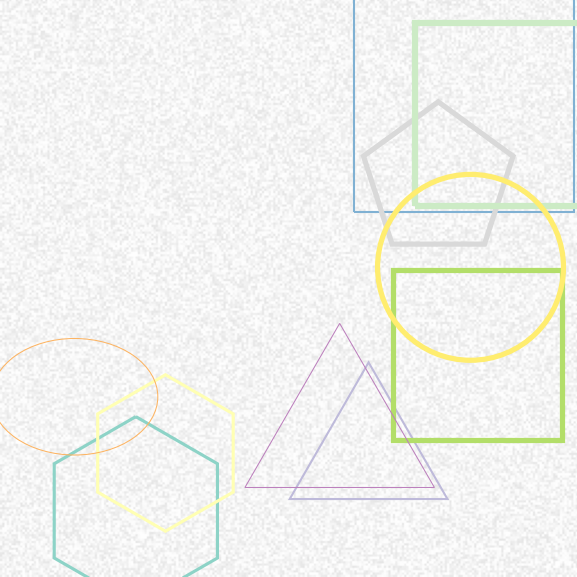[{"shape": "hexagon", "thickness": 1.5, "radius": 0.82, "center": [0.235, 0.115]}, {"shape": "hexagon", "thickness": 1.5, "radius": 0.68, "center": [0.286, 0.215]}, {"shape": "triangle", "thickness": 1, "radius": 0.79, "center": [0.638, 0.214]}, {"shape": "square", "thickness": 1, "radius": 0.95, "center": [0.804, 0.823]}, {"shape": "oval", "thickness": 0.5, "radius": 0.72, "center": [0.129, 0.312]}, {"shape": "square", "thickness": 2.5, "radius": 0.73, "center": [0.827, 0.384]}, {"shape": "pentagon", "thickness": 2.5, "radius": 0.68, "center": [0.759, 0.687]}, {"shape": "triangle", "thickness": 0.5, "radius": 0.95, "center": [0.588, 0.25]}, {"shape": "square", "thickness": 3, "radius": 0.79, "center": [0.877, 0.801]}, {"shape": "circle", "thickness": 2.5, "radius": 0.8, "center": [0.815, 0.536]}]